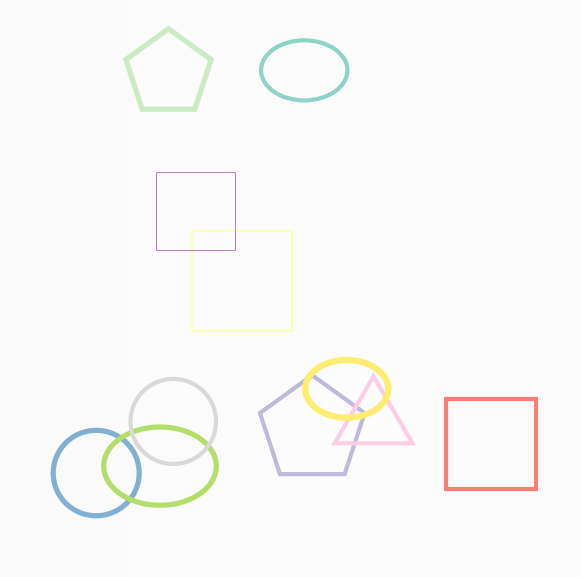[{"shape": "oval", "thickness": 2, "radius": 0.37, "center": [0.523, 0.877]}, {"shape": "square", "thickness": 1, "radius": 0.43, "center": [0.417, 0.512]}, {"shape": "pentagon", "thickness": 2, "radius": 0.47, "center": [0.537, 0.255]}, {"shape": "square", "thickness": 2, "radius": 0.39, "center": [0.845, 0.23]}, {"shape": "circle", "thickness": 2.5, "radius": 0.37, "center": [0.165, 0.18]}, {"shape": "oval", "thickness": 2.5, "radius": 0.48, "center": [0.275, 0.192]}, {"shape": "triangle", "thickness": 2, "radius": 0.39, "center": [0.643, 0.27]}, {"shape": "circle", "thickness": 2, "radius": 0.37, "center": [0.298, 0.269]}, {"shape": "square", "thickness": 0.5, "radius": 0.34, "center": [0.336, 0.634]}, {"shape": "pentagon", "thickness": 2.5, "radius": 0.39, "center": [0.29, 0.872]}, {"shape": "oval", "thickness": 3, "radius": 0.36, "center": [0.597, 0.326]}]